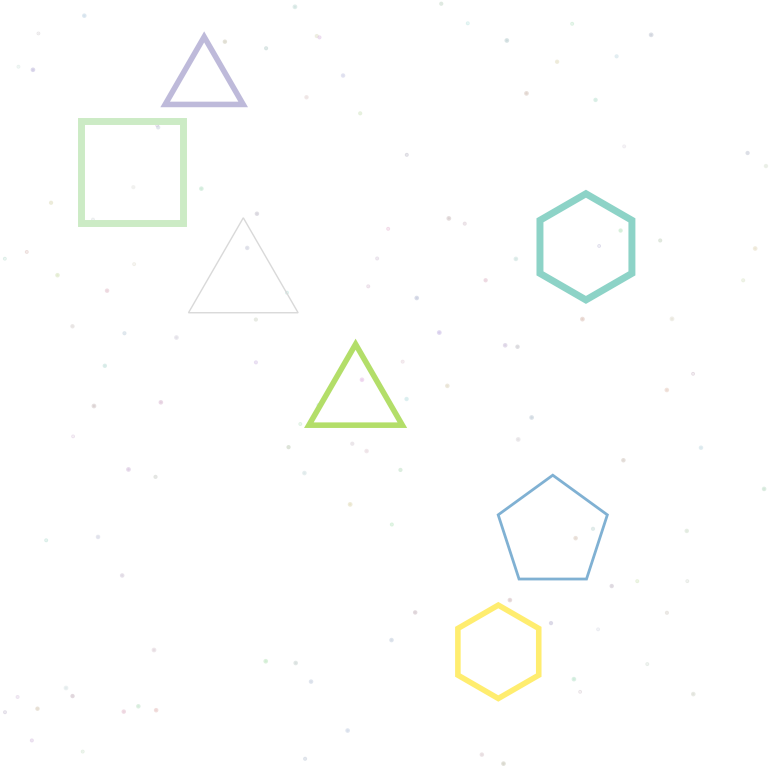[{"shape": "hexagon", "thickness": 2.5, "radius": 0.34, "center": [0.761, 0.679]}, {"shape": "triangle", "thickness": 2, "radius": 0.29, "center": [0.265, 0.894]}, {"shape": "pentagon", "thickness": 1, "radius": 0.37, "center": [0.718, 0.308]}, {"shape": "triangle", "thickness": 2, "radius": 0.35, "center": [0.462, 0.483]}, {"shape": "triangle", "thickness": 0.5, "radius": 0.41, "center": [0.316, 0.635]}, {"shape": "square", "thickness": 2.5, "radius": 0.33, "center": [0.172, 0.777]}, {"shape": "hexagon", "thickness": 2, "radius": 0.3, "center": [0.647, 0.154]}]